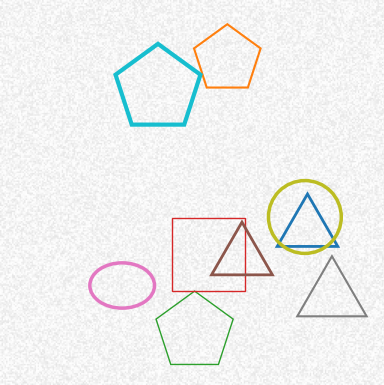[{"shape": "triangle", "thickness": 2, "radius": 0.45, "center": [0.799, 0.405]}, {"shape": "pentagon", "thickness": 1.5, "radius": 0.45, "center": [0.59, 0.846]}, {"shape": "pentagon", "thickness": 1, "radius": 0.53, "center": [0.505, 0.139]}, {"shape": "square", "thickness": 1, "radius": 0.48, "center": [0.541, 0.339]}, {"shape": "triangle", "thickness": 2, "radius": 0.46, "center": [0.628, 0.332]}, {"shape": "oval", "thickness": 2.5, "radius": 0.42, "center": [0.317, 0.258]}, {"shape": "triangle", "thickness": 1.5, "radius": 0.52, "center": [0.862, 0.23]}, {"shape": "circle", "thickness": 2.5, "radius": 0.47, "center": [0.792, 0.436]}, {"shape": "pentagon", "thickness": 3, "radius": 0.58, "center": [0.41, 0.77]}]